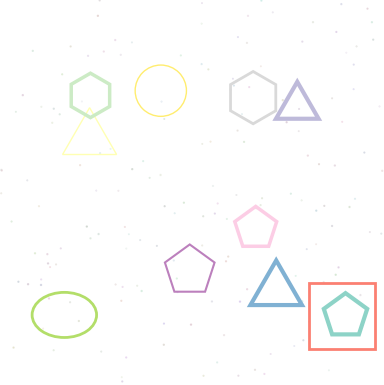[{"shape": "pentagon", "thickness": 3, "radius": 0.3, "center": [0.897, 0.179]}, {"shape": "triangle", "thickness": 1, "radius": 0.41, "center": [0.233, 0.639]}, {"shape": "triangle", "thickness": 3, "radius": 0.32, "center": [0.772, 0.724]}, {"shape": "square", "thickness": 2, "radius": 0.43, "center": [0.888, 0.179]}, {"shape": "triangle", "thickness": 3, "radius": 0.39, "center": [0.717, 0.246]}, {"shape": "oval", "thickness": 2, "radius": 0.42, "center": [0.167, 0.182]}, {"shape": "pentagon", "thickness": 2.5, "radius": 0.29, "center": [0.664, 0.407]}, {"shape": "hexagon", "thickness": 2, "radius": 0.34, "center": [0.658, 0.746]}, {"shape": "pentagon", "thickness": 1.5, "radius": 0.34, "center": [0.493, 0.297]}, {"shape": "hexagon", "thickness": 2.5, "radius": 0.29, "center": [0.235, 0.752]}, {"shape": "circle", "thickness": 1, "radius": 0.33, "center": [0.418, 0.764]}]